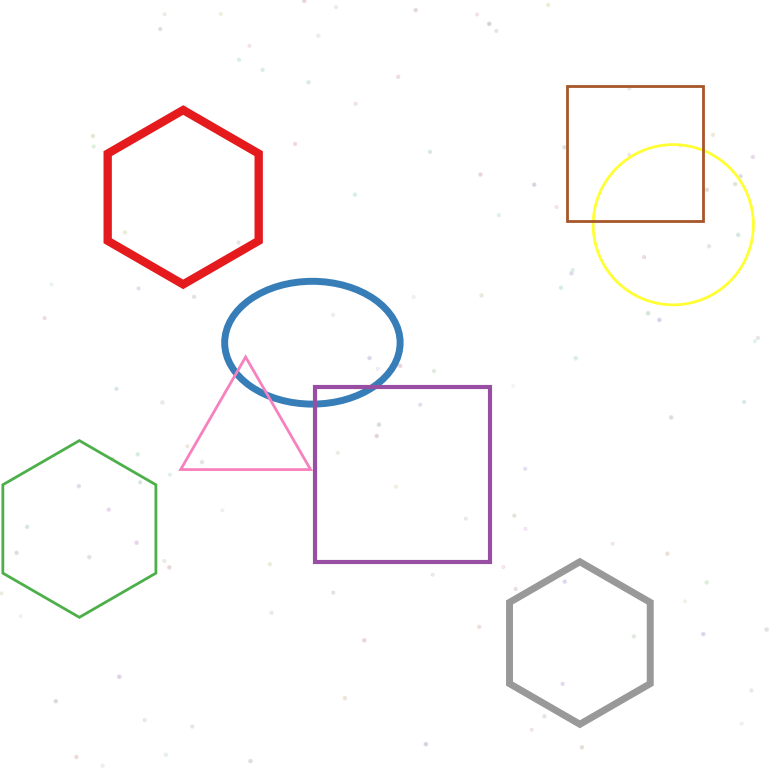[{"shape": "hexagon", "thickness": 3, "radius": 0.57, "center": [0.238, 0.744]}, {"shape": "oval", "thickness": 2.5, "radius": 0.57, "center": [0.406, 0.555]}, {"shape": "hexagon", "thickness": 1, "radius": 0.57, "center": [0.103, 0.313]}, {"shape": "square", "thickness": 1.5, "radius": 0.57, "center": [0.523, 0.384]}, {"shape": "circle", "thickness": 1, "radius": 0.52, "center": [0.874, 0.708]}, {"shape": "square", "thickness": 1, "radius": 0.44, "center": [0.825, 0.801]}, {"shape": "triangle", "thickness": 1, "radius": 0.49, "center": [0.319, 0.439]}, {"shape": "hexagon", "thickness": 2.5, "radius": 0.53, "center": [0.753, 0.165]}]